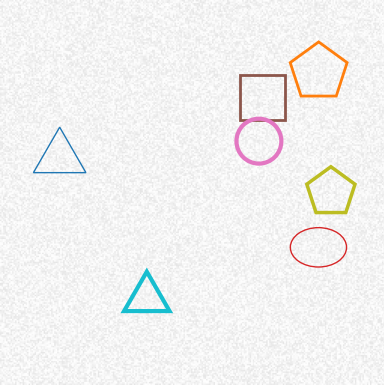[{"shape": "triangle", "thickness": 1, "radius": 0.39, "center": [0.155, 0.591]}, {"shape": "pentagon", "thickness": 2, "radius": 0.39, "center": [0.828, 0.813]}, {"shape": "oval", "thickness": 1, "radius": 0.37, "center": [0.827, 0.358]}, {"shape": "square", "thickness": 2, "radius": 0.29, "center": [0.681, 0.747]}, {"shape": "circle", "thickness": 3, "radius": 0.29, "center": [0.672, 0.633]}, {"shape": "pentagon", "thickness": 2.5, "radius": 0.33, "center": [0.859, 0.501]}, {"shape": "triangle", "thickness": 3, "radius": 0.34, "center": [0.381, 0.226]}]